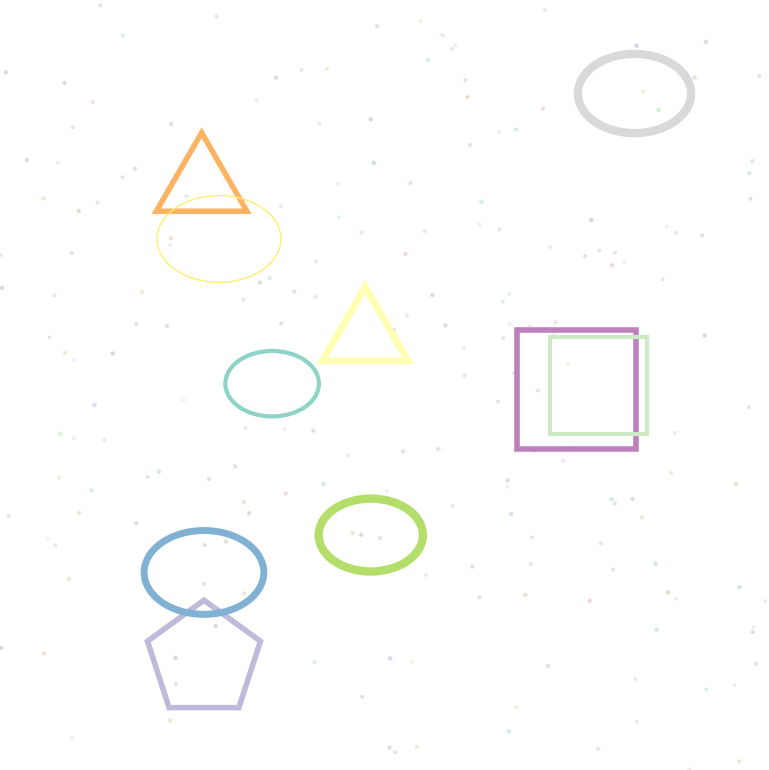[{"shape": "oval", "thickness": 1.5, "radius": 0.3, "center": [0.353, 0.502]}, {"shape": "triangle", "thickness": 2.5, "radius": 0.32, "center": [0.474, 0.563]}, {"shape": "pentagon", "thickness": 2, "radius": 0.39, "center": [0.265, 0.143]}, {"shape": "oval", "thickness": 2.5, "radius": 0.39, "center": [0.265, 0.257]}, {"shape": "triangle", "thickness": 2, "radius": 0.34, "center": [0.262, 0.76]}, {"shape": "oval", "thickness": 3, "radius": 0.34, "center": [0.482, 0.305]}, {"shape": "oval", "thickness": 3, "radius": 0.37, "center": [0.824, 0.879]}, {"shape": "square", "thickness": 2, "radius": 0.39, "center": [0.749, 0.494]}, {"shape": "square", "thickness": 1.5, "radius": 0.32, "center": [0.777, 0.499]}, {"shape": "oval", "thickness": 0.5, "radius": 0.4, "center": [0.284, 0.69]}]